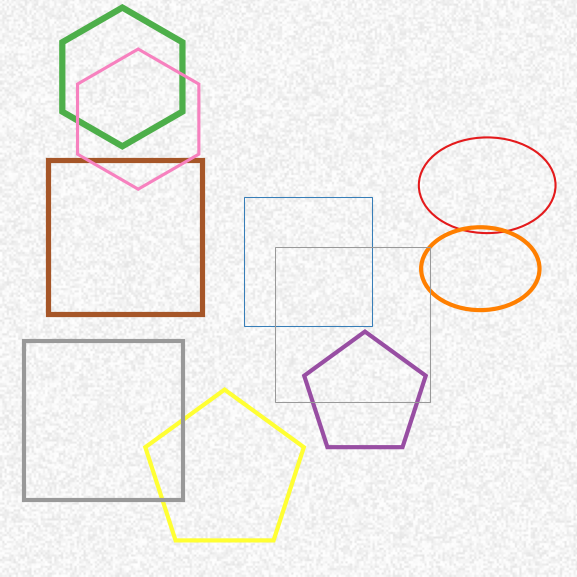[{"shape": "oval", "thickness": 1, "radius": 0.59, "center": [0.844, 0.678]}, {"shape": "square", "thickness": 0.5, "radius": 0.56, "center": [0.534, 0.546]}, {"shape": "hexagon", "thickness": 3, "radius": 0.6, "center": [0.212, 0.866]}, {"shape": "pentagon", "thickness": 2, "radius": 0.55, "center": [0.632, 0.314]}, {"shape": "oval", "thickness": 2, "radius": 0.51, "center": [0.832, 0.534]}, {"shape": "pentagon", "thickness": 2, "radius": 0.72, "center": [0.389, 0.18]}, {"shape": "square", "thickness": 2.5, "radius": 0.67, "center": [0.217, 0.589]}, {"shape": "hexagon", "thickness": 1.5, "radius": 0.61, "center": [0.239, 0.793]}, {"shape": "square", "thickness": 0.5, "radius": 0.67, "center": [0.61, 0.437]}, {"shape": "square", "thickness": 2, "radius": 0.69, "center": [0.18, 0.27]}]